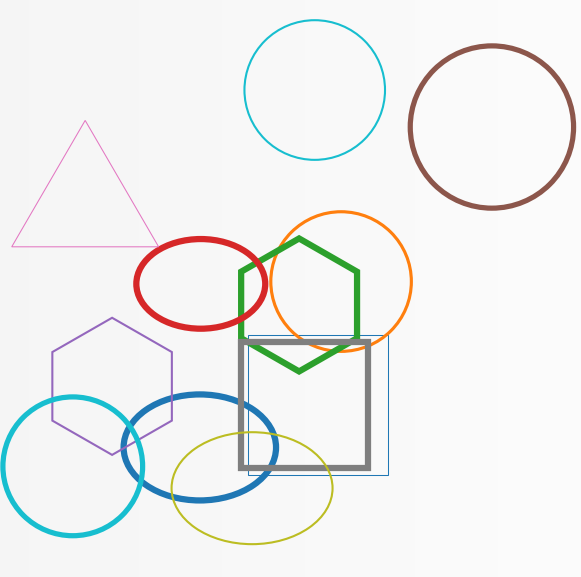[{"shape": "oval", "thickness": 3, "radius": 0.66, "center": [0.344, 0.224]}, {"shape": "square", "thickness": 0.5, "radius": 0.6, "center": [0.548, 0.298]}, {"shape": "circle", "thickness": 1.5, "radius": 0.6, "center": [0.587, 0.512]}, {"shape": "hexagon", "thickness": 3, "radius": 0.58, "center": [0.515, 0.471]}, {"shape": "oval", "thickness": 3, "radius": 0.55, "center": [0.345, 0.508]}, {"shape": "hexagon", "thickness": 1, "radius": 0.59, "center": [0.193, 0.33]}, {"shape": "circle", "thickness": 2.5, "radius": 0.7, "center": [0.846, 0.779]}, {"shape": "triangle", "thickness": 0.5, "radius": 0.73, "center": [0.147, 0.645]}, {"shape": "square", "thickness": 3, "radius": 0.55, "center": [0.524, 0.298]}, {"shape": "oval", "thickness": 1, "radius": 0.69, "center": [0.434, 0.154]}, {"shape": "circle", "thickness": 2.5, "radius": 0.6, "center": [0.125, 0.192]}, {"shape": "circle", "thickness": 1, "radius": 0.6, "center": [0.541, 0.843]}]